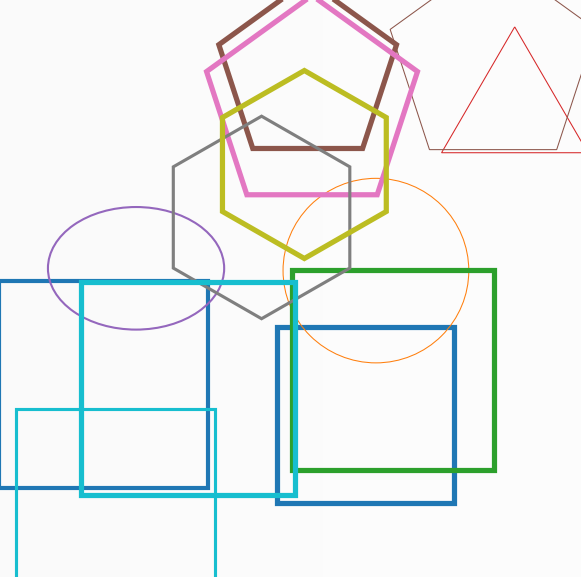[{"shape": "square", "thickness": 2, "radius": 0.9, "center": [0.178, 0.333]}, {"shape": "square", "thickness": 2.5, "radius": 0.76, "center": [0.629, 0.281]}, {"shape": "circle", "thickness": 0.5, "radius": 0.8, "center": [0.647, 0.531]}, {"shape": "square", "thickness": 2.5, "radius": 0.87, "center": [0.676, 0.358]}, {"shape": "triangle", "thickness": 0.5, "radius": 0.73, "center": [0.885, 0.807]}, {"shape": "oval", "thickness": 1, "radius": 0.76, "center": [0.234, 0.535]}, {"shape": "pentagon", "thickness": 0.5, "radius": 0.93, "center": [0.848, 0.891]}, {"shape": "pentagon", "thickness": 2.5, "radius": 0.8, "center": [0.529, 0.872]}, {"shape": "pentagon", "thickness": 2.5, "radius": 0.95, "center": [0.537, 0.816]}, {"shape": "hexagon", "thickness": 1.5, "radius": 0.88, "center": [0.45, 0.623]}, {"shape": "hexagon", "thickness": 2.5, "radius": 0.81, "center": [0.524, 0.714]}, {"shape": "square", "thickness": 2.5, "radius": 0.92, "center": [0.324, 0.326]}, {"shape": "square", "thickness": 1.5, "radius": 0.86, "center": [0.199, 0.119]}]